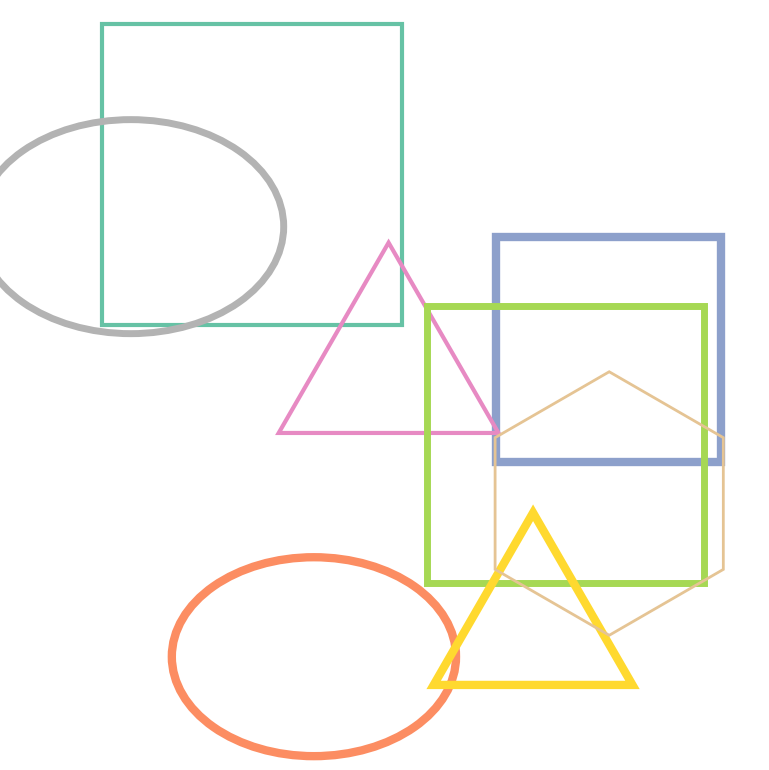[{"shape": "square", "thickness": 1.5, "radius": 0.98, "center": [0.327, 0.773]}, {"shape": "oval", "thickness": 3, "radius": 0.92, "center": [0.408, 0.147]}, {"shape": "square", "thickness": 3, "radius": 0.73, "center": [0.79, 0.547]}, {"shape": "triangle", "thickness": 1.5, "radius": 0.82, "center": [0.505, 0.52]}, {"shape": "square", "thickness": 2.5, "radius": 0.9, "center": [0.735, 0.422]}, {"shape": "triangle", "thickness": 3, "radius": 0.75, "center": [0.692, 0.185]}, {"shape": "hexagon", "thickness": 1, "radius": 0.86, "center": [0.791, 0.346]}, {"shape": "oval", "thickness": 2.5, "radius": 0.99, "center": [0.17, 0.706]}]